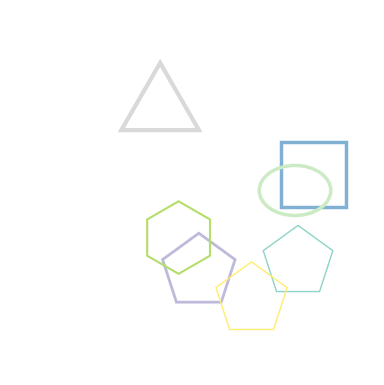[{"shape": "pentagon", "thickness": 1, "radius": 0.48, "center": [0.774, 0.32]}, {"shape": "pentagon", "thickness": 2, "radius": 0.49, "center": [0.516, 0.295]}, {"shape": "square", "thickness": 2.5, "radius": 0.42, "center": [0.814, 0.546]}, {"shape": "hexagon", "thickness": 1.5, "radius": 0.47, "center": [0.464, 0.383]}, {"shape": "triangle", "thickness": 3, "radius": 0.58, "center": [0.416, 0.72]}, {"shape": "oval", "thickness": 2.5, "radius": 0.46, "center": [0.766, 0.505]}, {"shape": "pentagon", "thickness": 1, "radius": 0.49, "center": [0.653, 0.223]}]